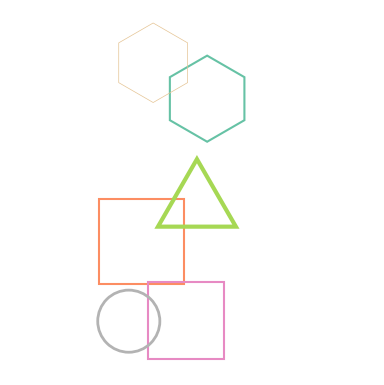[{"shape": "hexagon", "thickness": 1.5, "radius": 0.56, "center": [0.538, 0.744]}, {"shape": "square", "thickness": 1.5, "radius": 0.55, "center": [0.367, 0.372]}, {"shape": "square", "thickness": 1.5, "radius": 0.49, "center": [0.483, 0.167]}, {"shape": "triangle", "thickness": 3, "radius": 0.58, "center": [0.512, 0.47]}, {"shape": "hexagon", "thickness": 0.5, "radius": 0.52, "center": [0.398, 0.837]}, {"shape": "circle", "thickness": 2, "radius": 0.4, "center": [0.335, 0.166]}]